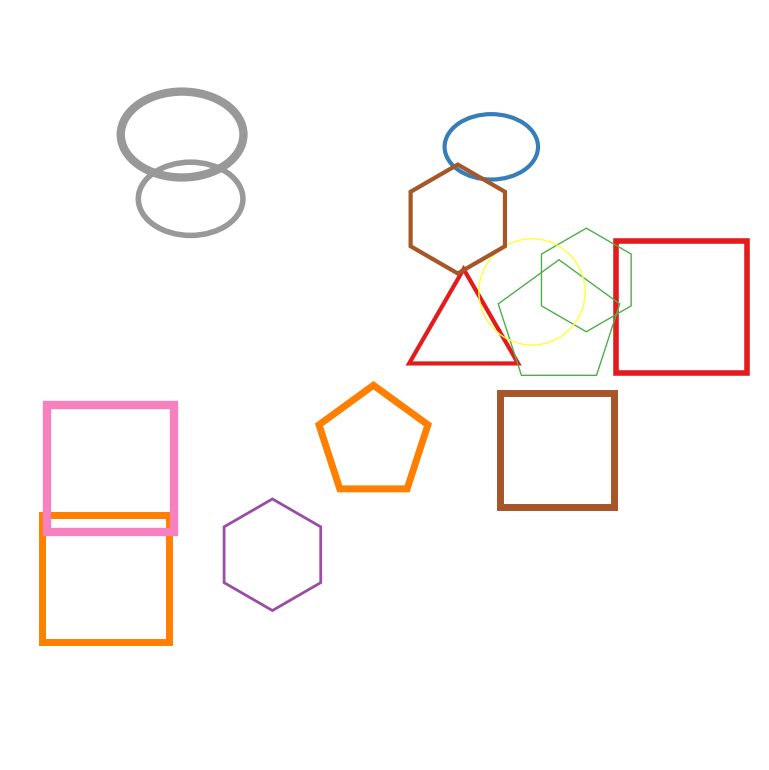[{"shape": "triangle", "thickness": 1.5, "radius": 0.41, "center": [0.602, 0.569]}, {"shape": "square", "thickness": 2, "radius": 0.43, "center": [0.885, 0.601]}, {"shape": "oval", "thickness": 1.5, "radius": 0.3, "center": [0.638, 0.809]}, {"shape": "pentagon", "thickness": 0.5, "radius": 0.41, "center": [0.726, 0.58]}, {"shape": "hexagon", "thickness": 0.5, "radius": 0.34, "center": [0.761, 0.636]}, {"shape": "hexagon", "thickness": 1, "radius": 0.36, "center": [0.354, 0.28]}, {"shape": "square", "thickness": 2.5, "radius": 0.41, "center": [0.137, 0.249]}, {"shape": "pentagon", "thickness": 2.5, "radius": 0.37, "center": [0.485, 0.425]}, {"shape": "circle", "thickness": 0.5, "radius": 0.34, "center": [0.691, 0.621]}, {"shape": "square", "thickness": 2.5, "radius": 0.37, "center": [0.724, 0.415]}, {"shape": "hexagon", "thickness": 1.5, "radius": 0.35, "center": [0.595, 0.716]}, {"shape": "square", "thickness": 3, "radius": 0.41, "center": [0.144, 0.391]}, {"shape": "oval", "thickness": 3, "radius": 0.4, "center": [0.236, 0.825]}, {"shape": "oval", "thickness": 2, "radius": 0.34, "center": [0.248, 0.742]}]